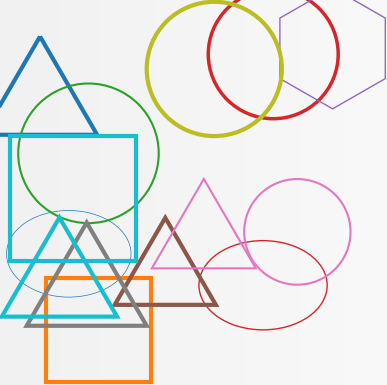[{"shape": "oval", "thickness": 0.5, "radius": 0.8, "center": [0.177, 0.341]}, {"shape": "triangle", "thickness": 3, "radius": 0.85, "center": [0.103, 0.735]}, {"shape": "square", "thickness": 3, "radius": 0.68, "center": [0.255, 0.144]}, {"shape": "circle", "thickness": 1.5, "radius": 0.91, "center": [0.228, 0.602]}, {"shape": "oval", "thickness": 1, "radius": 0.83, "center": [0.679, 0.259]}, {"shape": "circle", "thickness": 2.5, "radius": 0.84, "center": [0.705, 0.859]}, {"shape": "hexagon", "thickness": 1, "radius": 0.79, "center": [0.858, 0.874]}, {"shape": "triangle", "thickness": 3, "radius": 0.75, "center": [0.427, 0.284]}, {"shape": "triangle", "thickness": 1.5, "radius": 0.77, "center": [0.526, 0.38]}, {"shape": "circle", "thickness": 1.5, "radius": 0.69, "center": [0.767, 0.398]}, {"shape": "triangle", "thickness": 3, "radius": 0.89, "center": [0.224, 0.243]}, {"shape": "circle", "thickness": 3, "radius": 0.87, "center": [0.553, 0.821]}, {"shape": "square", "thickness": 3, "radius": 0.82, "center": [0.189, 0.484]}, {"shape": "triangle", "thickness": 3, "radius": 0.86, "center": [0.153, 0.263]}]